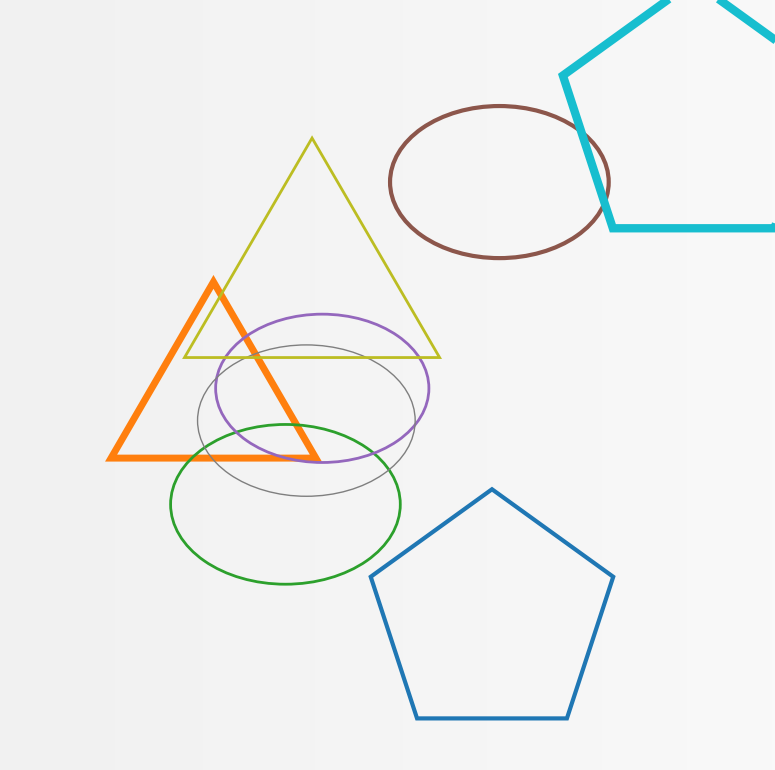[{"shape": "pentagon", "thickness": 1.5, "radius": 0.82, "center": [0.635, 0.2]}, {"shape": "triangle", "thickness": 2.5, "radius": 0.76, "center": [0.275, 0.481]}, {"shape": "oval", "thickness": 1, "radius": 0.74, "center": [0.368, 0.345]}, {"shape": "oval", "thickness": 1, "radius": 0.69, "center": [0.416, 0.496]}, {"shape": "oval", "thickness": 1.5, "radius": 0.71, "center": [0.644, 0.764]}, {"shape": "oval", "thickness": 0.5, "radius": 0.7, "center": [0.395, 0.454]}, {"shape": "triangle", "thickness": 1, "radius": 0.95, "center": [0.403, 0.631]}, {"shape": "pentagon", "thickness": 3, "radius": 0.89, "center": [0.895, 0.847]}]